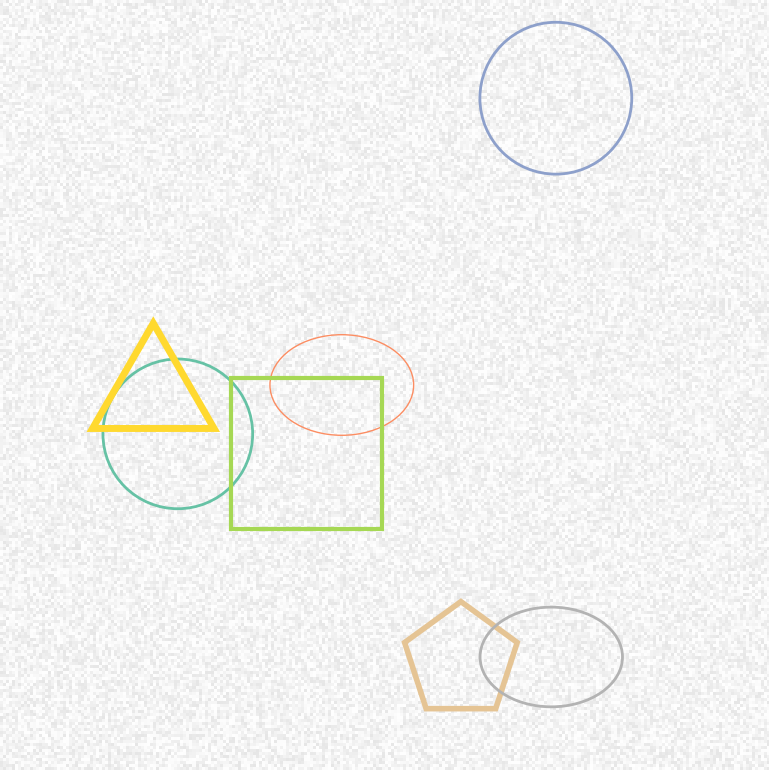[{"shape": "circle", "thickness": 1, "radius": 0.49, "center": [0.231, 0.437]}, {"shape": "oval", "thickness": 0.5, "radius": 0.47, "center": [0.444, 0.5]}, {"shape": "circle", "thickness": 1, "radius": 0.49, "center": [0.722, 0.872]}, {"shape": "square", "thickness": 1.5, "radius": 0.49, "center": [0.398, 0.411]}, {"shape": "triangle", "thickness": 2.5, "radius": 0.46, "center": [0.199, 0.489]}, {"shape": "pentagon", "thickness": 2, "radius": 0.38, "center": [0.599, 0.142]}, {"shape": "oval", "thickness": 1, "radius": 0.46, "center": [0.716, 0.147]}]